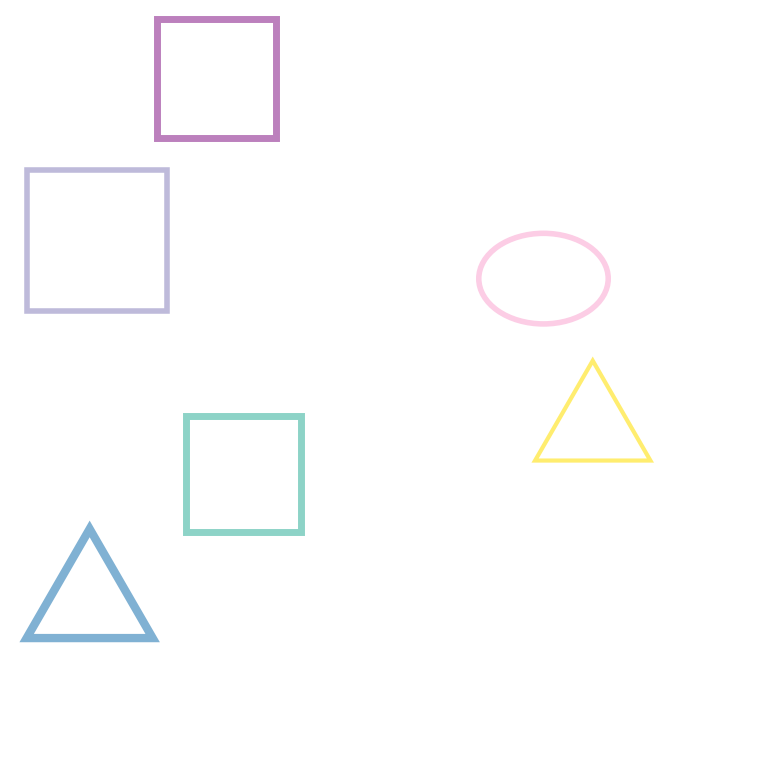[{"shape": "square", "thickness": 2.5, "radius": 0.37, "center": [0.316, 0.384]}, {"shape": "square", "thickness": 2, "radius": 0.46, "center": [0.126, 0.688]}, {"shape": "triangle", "thickness": 3, "radius": 0.47, "center": [0.116, 0.219]}, {"shape": "oval", "thickness": 2, "radius": 0.42, "center": [0.706, 0.638]}, {"shape": "square", "thickness": 2.5, "radius": 0.39, "center": [0.281, 0.898]}, {"shape": "triangle", "thickness": 1.5, "radius": 0.43, "center": [0.77, 0.445]}]